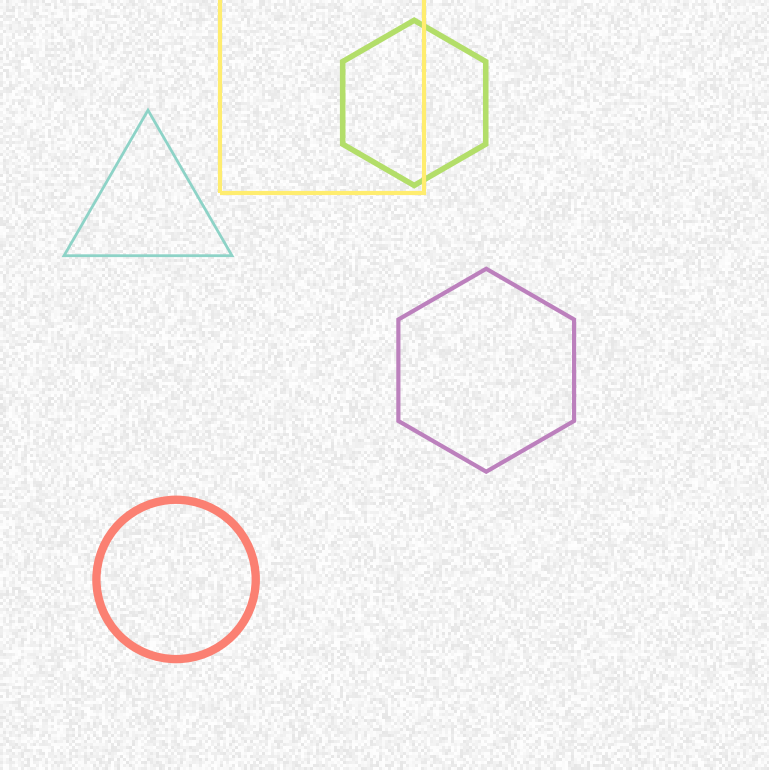[{"shape": "triangle", "thickness": 1, "radius": 0.63, "center": [0.192, 0.731]}, {"shape": "circle", "thickness": 3, "radius": 0.52, "center": [0.229, 0.248]}, {"shape": "hexagon", "thickness": 2, "radius": 0.54, "center": [0.538, 0.866]}, {"shape": "hexagon", "thickness": 1.5, "radius": 0.66, "center": [0.631, 0.519]}, {"shape": "square", "thickness": 1.5, "radius": 0.66, "center": [0.418, 0.882]}]